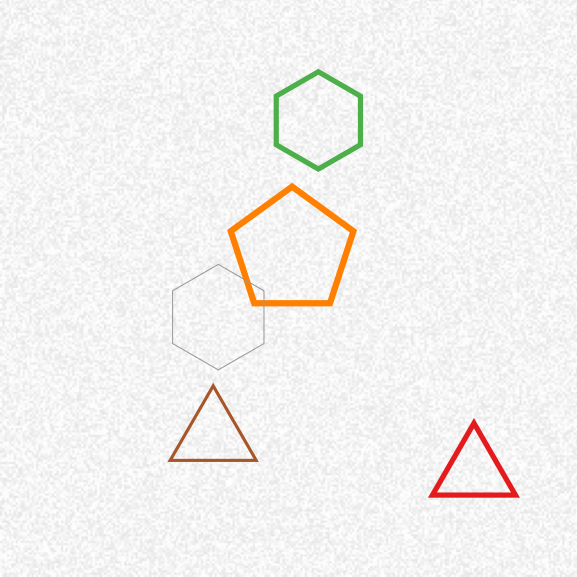[{"shape": "triangle", "thickness": 2.5, "radius": 0.42, "center": [0.821, 0.183]}, {"shape": "hexagon", "thickness": 2.5, "radius": 0.42, "center": [0.551, 0.791]}, {"shape": "pentagon", "thickness": 3, "radius": 0.56, "center": [0.506, 0.564]}, {"shape": "triangle", "thickness": 1.5, "radius": 0.43, "center": [0.369, 0.245]}, {"shape": "hexagon", "thickness": 0.5, "radius": 0.46, "center": [0.378, 0.45]}]